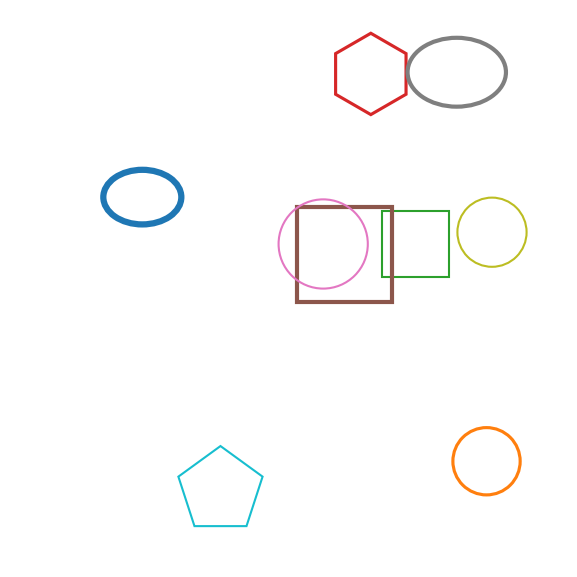[{"shape": "oval", "thickness": 3, "radius": 0.34, "center": [0.246, 0.658]}, {"shape": "circle", "thickness": 1.5, "radius": 0.29, "center": [0.842, 0.2]}, {"shape": "square", "thickness": 1, "radius": 0.29, "center": [0.72, 0.577]}, {"shape": "hexagon", "thickness": 1.5, "radius": 0.35, "center": [0.642, 0.871]}, {"shape": "square", "thickness": 2, "radius": 0.41, "center": [0.596, 0.558]}, {"shape": "circle", "thickness": 1, "radius": 0.39, "center": [0.56, 0.577]}, {"shape": "oval", "thickness": 2, "radius": 0.43, "center": [0.791, 0.874]}, {"shape": "circle", "thickness": 1, "radius": 0.3, "center": [0.852, 0.597]}, {"shape": "pentagon", "thickness": 1, "radius": 0.38, "center": [0.382, 0.15]}]